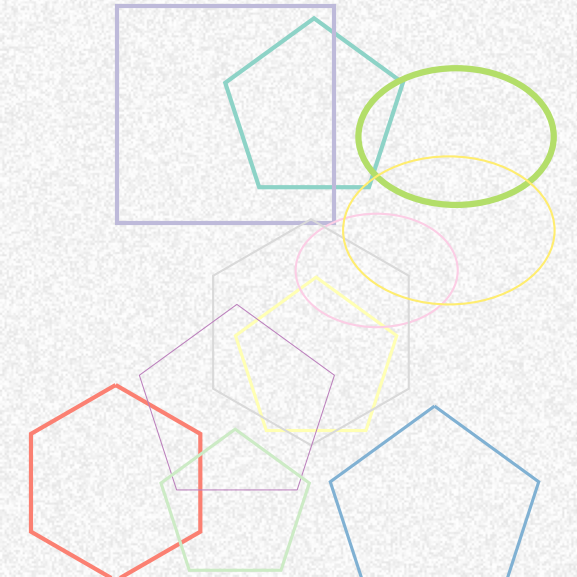[{"shape": "pentagon", "thickness": 2, "radius": 0.81, "center": [0.544, 0.806]}, {"shape": "pentagon", "thickness": 1.5, "radius": 0.73, "center": [0.547, 0.372]}, {"shape": "square", "thickness": 2, "radius": 0.94, "center": [0.391, 0.801]}, {"shape": "hexagon", "thickness": 2, "radius": 0.85, "center": [0.2, 0.163]}, {"shape": "pentagon", "thickness": 1.5, "radius": 0.95, "center": [0.752, 0.106]}, {"shape": "oval", "thickness": 3, "radius": 0.85, "center": [0.79, 0.763]}, {"shape": "oval", "thickness": 1, "radius": 0.7, "center": [0.652, 0.531]}, {"shape": "hexagon", "thickness": 1, "radius": 0.98, "center": [0.538, 0.424]}, {"shape": "pentagon", "thickness": 0.5, "radius": 0.89, "center": [0.41, 0.294]}, {"shape": "pentagon", "thickness": 1.5, "radius": 0.68, "center": [0.407, 0.121]}, {"shape": "oval", "thickness": 1, "radius": 0.92, "center": [0.777, 0.6]}]